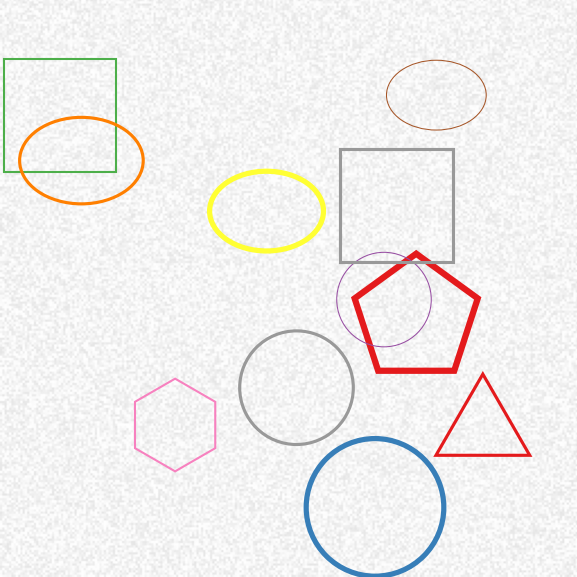[{"shape": "triangle", "thickness": 1.5, "radius": 0.47, "center": [0.836, 0.258]}, {"shape": "pentagon", "thickness": 3, "radius": 0.56, "center": [0.721, 0.448]}, {"shape": "circle", "thickness": 2.5, "radius": 0.6, "center": [0.649, 0.121]}, {"shape": "square", "thickness": 1, "radius": 0.49, "center": [0.104, 0.799]}, {"shape": "circle", "thickness": 0.5, "radius": 0.41, "center": [0.665, 0.48]}, {"shape": "oval", "thickness": 1.5, "radius": 0.54, "center": [0.141, 0.721]}, {"shape": "oval", "thickness": 2.5, "radius": 0.49, "center": [0.462, 0.634]}, {"shape": "oval", "thickness": 0.5, "radius": 0.43, "center": [0.756, 0.834]}, {"shape": "hexagon", "thickness": 1, "radius": 0.4, "center": [0.303, 0.263]}, {"shape": "circle", "thickness": 1.5, "radius": 0.49, "center": [0.513, 0.328]}, {"shape": "square", "thickness": 1.5, "radius": 0.49, "center": [0.686, 0.643]}]